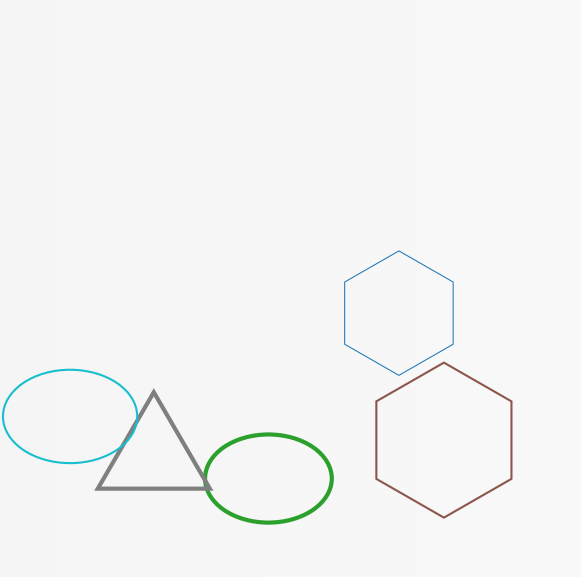[{"shape": "hexagon", "thickness": 0.5, "radius": 0.54, "center": [0.686, 0.457]}, {"shape": "oval", "thickness": 2, "radius": 0.55, "center": [0.462, 0.17]}, {"shape": "hexagon", "thickness": 1, "radius": 0.67, "center": [0.764, 0.237]}, {"shape": "triangle", "thickness": 2, "radius": 0.56, "center": [0.265, 0.209]}, {"shape": "oval", "thickness": 1, "radius": 0.58, "center": [0.121, 0.278]}]